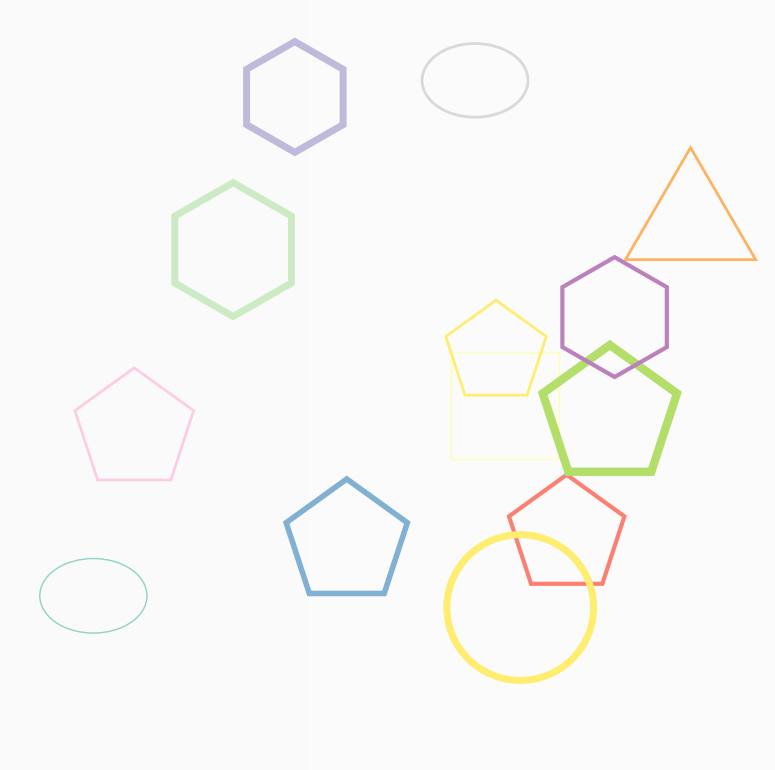[{"shape": "oval", "thickness": 0.5, "radius": 0.35, "center": [0.12, 0.226]}, {"shape": "square", "thickness": 0.5, "radius": 0.35, "center": [0.652, 0.474]}, {"shape": "hexagon", "thickness": 2.5, "radius": 0.36, "center": [0.38, 0.874]}, {"shape": "pentagon", "thickness": 1.5, "radius": 0.39, "center": [0.731, 0.305]}, {"shape": "pentagon", "thickness": 2, "radius": 0.41, "center": [0.447, 0.296]}, {"shape": "triangle", "thickness": 1, "radius": 0.48, "center": [0.891, 0.711]}, {"shape": "pentagon", "thickness": 3, "radius": 0.46, "center": [0.787, 0.461]}, {"shape": "pentagon", "thickness": 1, "radius": 0.4, "center": [0.173, 0.442]}, {"shape": "oval", "thickness": 1, "radius": 0.34, "center": [0.613, 0.896]}, {"shape": "hexagon", "thickness": 1.5, "radius": 0.39, "center": [0.793, 0.588]}, {"shape": "hexagon", "thickness": 2.5, "radius": 0.43, "center": [0.301, 0.676]}, {"shape": "pentagon", "thickness": 1, "radius": 0.34, "center": [0.64, 0.542]}, {"shape": "circle", "thickness": 2.5, "radius": 0.47, "center": [0.671, 0.211]}]